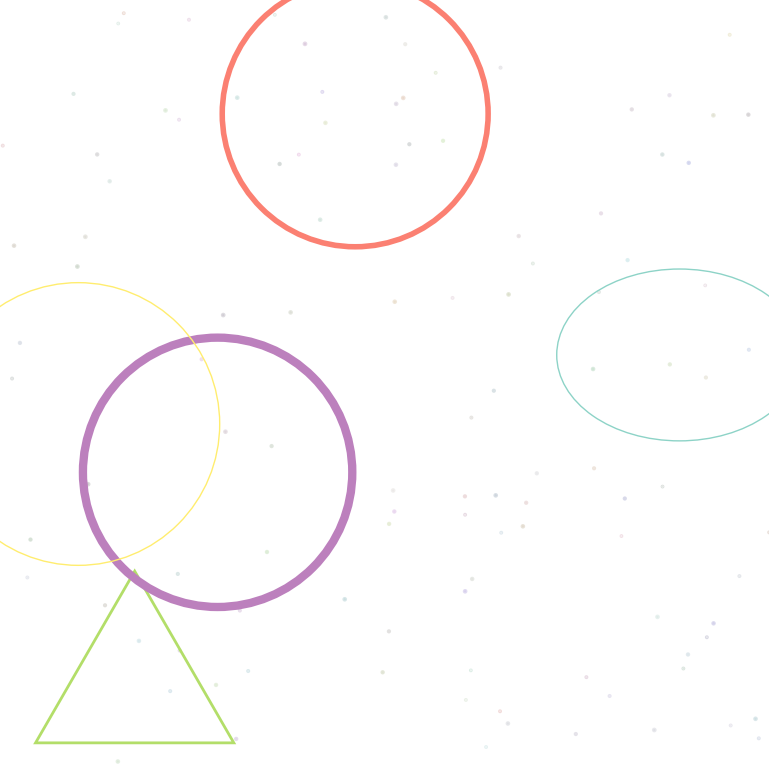[{"shape": "oval", "thickness": 0.5, "radius": 0.8, "center": [0.882, 0.539]}, {"shape": "circle", "thickness": 2, "radius": 0.86, "center": [0.461, 0.852]}, {"shape": "triangle", "thickness": 1, "radius": 0.74, "center": [0.175, 0.11]}, {"shape": "circle", "thickness": 3, "radius": 0.87, "center": [0.283, 0.387]}, {"shape": "circle", "thickness": 0.5, "radius": 0.92, "center": [0.102, 0.449]}]